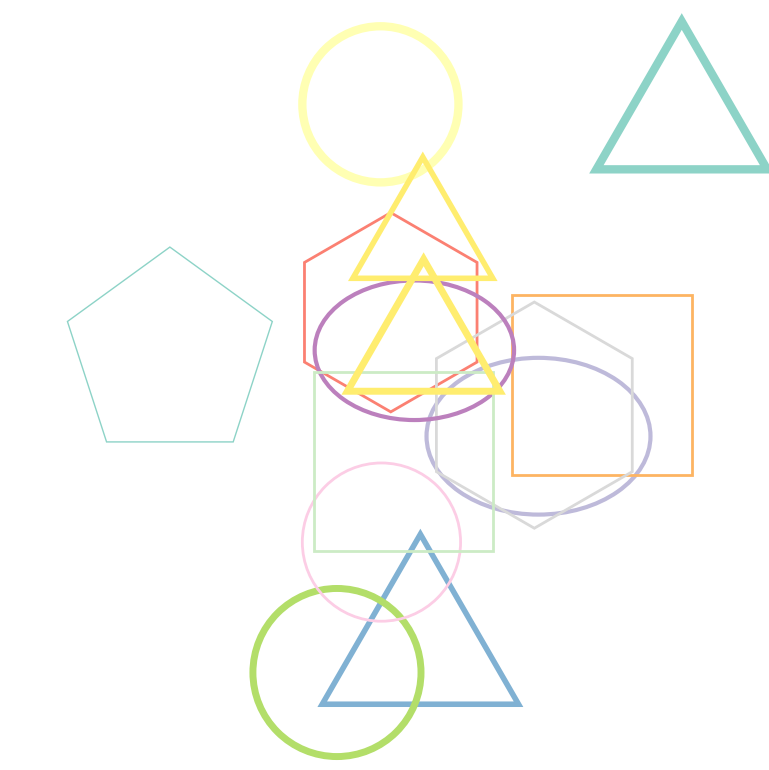[{"shape": "pentagon", "thickness": 0.5, "radius": 0.7, "center": [0.221, 0.539]}, {"shape": "triangle", "thickness": 3, "radius": 0.64, "center": [0.885, 0.844]}, {"shape": "circle", "thickness": 3, "radius": 0.51, "center": [0.494, 0.865]}, {"shape": "oval", "thickness": 1.5, "radius": 0.73, "center": [0.699, 0.433]}, {"shape": "hexagon", "thickness": 1, "radius": 0.65, "center": [0.507, 0.594]}, {"shape": "triangle", "thickness": 2, "radius": 0.74, "center": [0.546, 0.159]}, {"shape": "square", "thickness": 1, "radius": 0.59, "center": [0.782, 0.5]}, {"shape": "circle", "thickness": 2.5, "radius": 0.55, "center": [0.438, 0.127]}, {"shape": "circle", "thickness": 1, "radius": 0.51, "center": [0.495, 0.296]}, {"shape": "hexagon", "thickness": 1, "radius": 0.73, "center": [0.694, 0.461]}, {"shape": "oval", "thickness": 1.5, "radius": 0.65, "center": [0.538, 0.545]}, {"shape": "square", "thickness": 1, "radius": 0.58, "center": [0.524, 0.4]}, {"shape": "triangle", "thickness": 2, "radius": 0.52, "center": [0.549, 0.691]}, {"shape": "triangle", "thickness": 2.5, "radius": 0.57, "center": [0.55, 0.549]}]